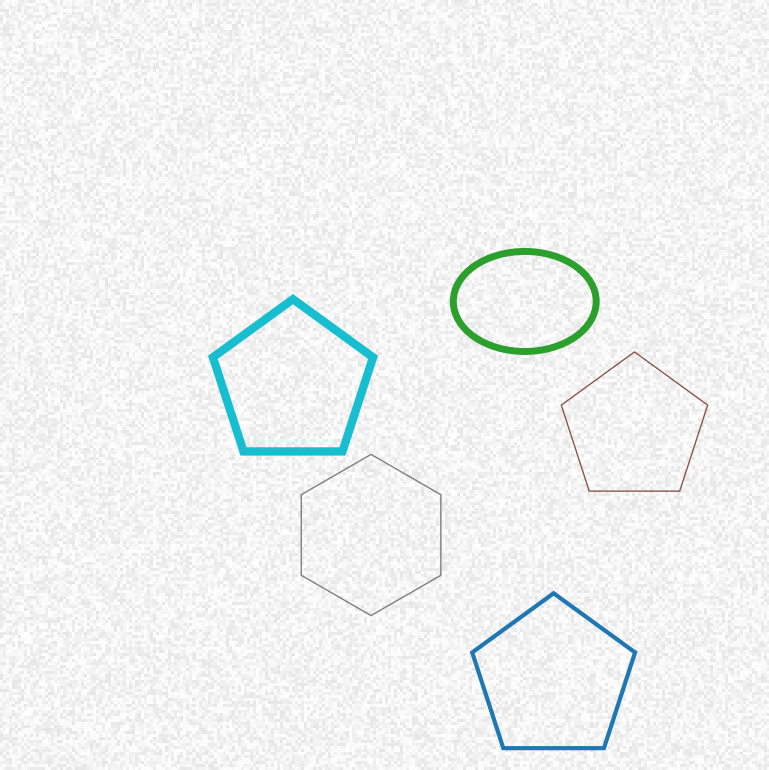[{"shape": "pentagon", "thickness": 1.5, "radius": 0.56, "center": [0.719, 0.118]}, {"shape": "oval", "thickness": 2.5, "radius": 0.46, "center": [0.681, 0.608]}, {"shape": "pentagon", "thickness": 0.5, "radius": 0.5, "center": [0.824, 0.443]}, {"shape": "hexagon", "thickness": 0.5, "radius": 0.52, "center": [0.482, 0.305]}, {"shape": "pentagon", "thickness": 3, "radius": 0.55, "center": [0.38, 0.502]}]